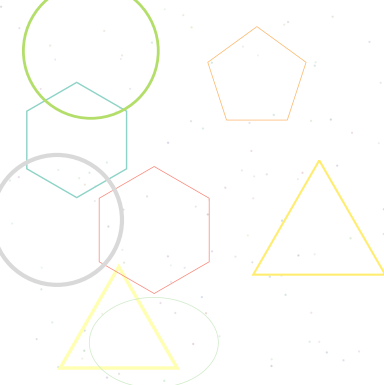[{"shape": "hexagon", "thickness": 1, "radius": 0.75, "center": [0.199, 0.636]}, {"shape": "triangle", "thickness": 2.5, "radius": 0.88, "center": [0.308, 0.132]}, {"shape": "hexagon", "thickness": 0.5, "radius": 0.82, "center": [0.4, 0.403]}, {"shape": "pentagon", "thickness": 0.5, "radius": 0.67, "center": [0.667, 0.797]}, {"shape": "circle", "thickness": 2, "radius": 0.88, "center": [0.236, 0.868]}, {"shape": "circle", "thickness": 3, "radius": 0.84, "center": [0.148, 0.429]}, {"shape": "oval", "thickness": 0.5, "radius": 0.84, "center": [0.4, 0.11]}, {"shape": "triangle", "thickness": 1.5, "radius": 0.99, "center": [0.829, 0.386]}]